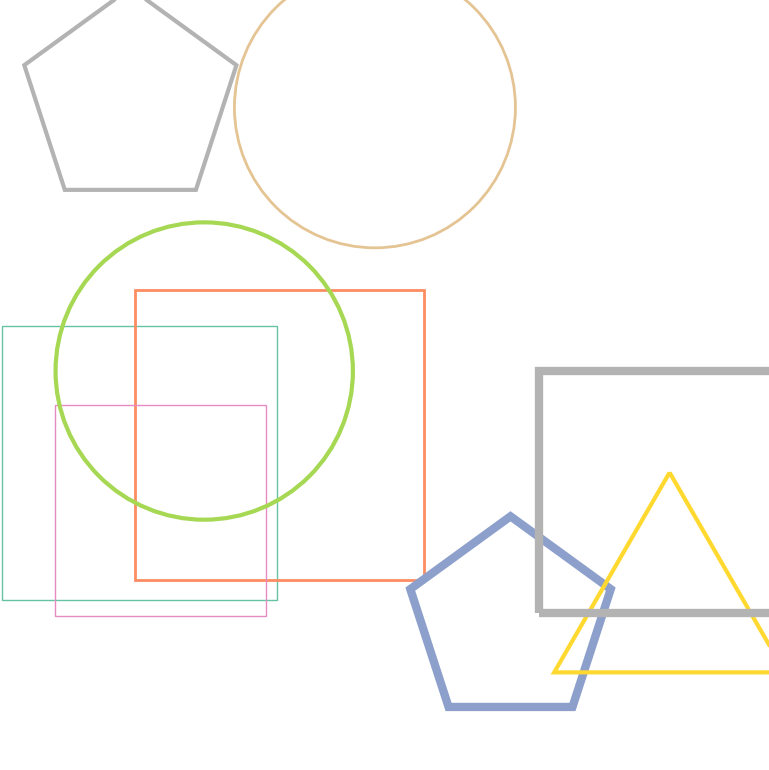[{"shape": "square", "thickness": 0.5, "radius": 0.89, "center": [0.181, 0.399]}, {"shape": "square", "thickness": 1, "radius": 0.94, "center": [0.363, 0.435]}, {"shape": "pentagon", "thickness": 3, "radius": 0.68, "center": [0.663, 0.193]}, {"shape": "square", "thickness": 0.5, "radius": 0.69, "center": [0.208, 0.337]}, {"shape": "circle", "thickness": 1.5, "radius": 0.97, "center": [0.265, 0.518]}, {"shape": "triangle", "thickness": 1.5, "radius": 0.87, "center": [0.87, 0.213]}, {"shape": "circle", "thickness": 1, "radius": 0.91, "center": [0.487, 0.861]}, {"shape": "pentagon", "thickness": 1.5, "radius": 0.72, "center": [0.169, 0.871]}, {"shape": "square", "thickness": 3, "radius": 0.79, "center": [0.857, 0.361]}]